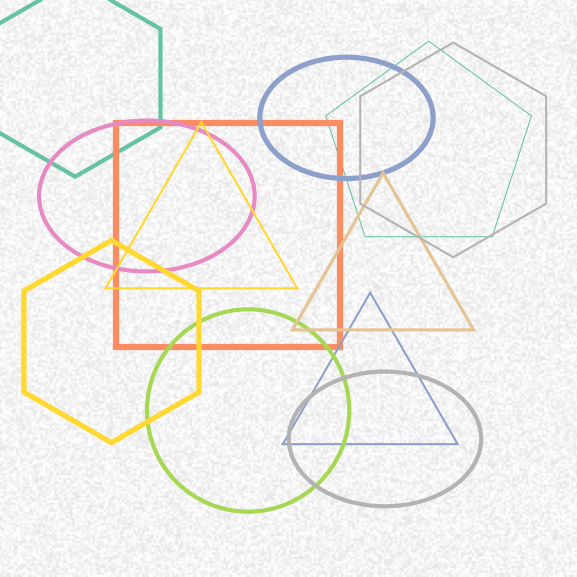[{"shape": "hexagon", "thickness": 2, "radius": 0.85, "center": [0.13, 0.864]}, {"shape": "pentagon", "thickness": 0.5, "radius": 0.94, "center": [0.742, 0.741]}, {"shape": "square", "thickness": 3, "radius": 0.97, "center": [0.395, 0.592]}, {"shape": "oval", "thickness": 2.5, "radius": 0.75, "center": [0.6, 0.795]}, {"shape": "triangle", "thickness": 1, "radius": 0.87, "center": [0.641, 0.317]}, {"shape": "oval", "thickness": 2, "radius": 0.93, "center": [0.254, 0.66]}, {"shape": "circle", "thickness": 2, "radius": 0.88, "center": [0.43, 0.288]}, {"shape": "hexagon", "thickness": 2.5, "radius": 0.88, "center": [0.193, 0.408]}, {"shape": "triangle", "thickness": 1, "radius": 0.96, "center": [0.349, 0.596]}, {"shape": "triangle", "thickness": 1.5, "radius": 0.91, "center": [0.663, 0.518]}, {"shape": "oval", "thickness": 2, "radius": 0.83, "center": [0.667, 0.239]}, {"shape": "hexagon", "thickness": 1, "radius": 0.93, "center": [0.785, 0.74]}]